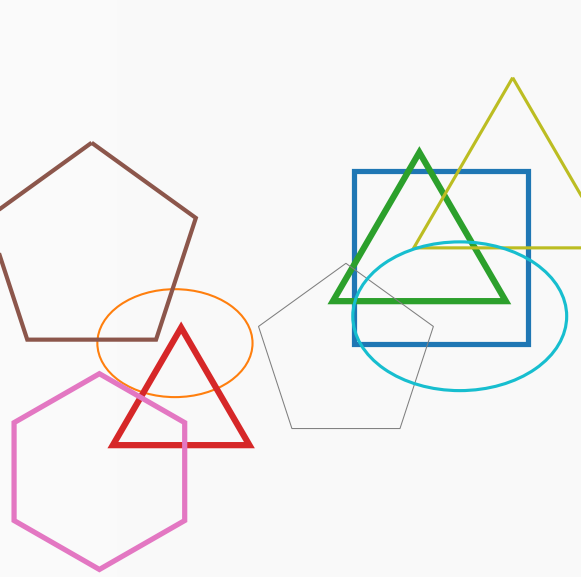[{"shape": "square", "thickness": 2.5, "radius": 0.75, "center": [0.758, 0.554]}, {"shape": "oval", "thickness": 1, "radius": 0.67, "center": [0.301, 0.405]}, {"shape": "triangle", "thickness": 3, "radius": 0.86, "center": [0.722, 0.564]}, {"shape": "triangle", "thickness": 3, "radius": 0.68, "center": [0.312, 0.296]}, {"shape": "pentagon", "thickness": 2, "radius": 0.94, "center": [0.158, 0.563]}, {"shape": "hexagon", "thickness": 2.5, "radius": 0.85, "center": [0.171, 0.183]}, {"shape": "pentagon", "thickness": 0.5, "radius": 0.79, "center": [0.595, 0.385]}, {"shape": "triangle", "thickness": 1.5, "radius": 0.98, "center": [0.882, 0.668]}, {"shape": "oval", "thickness": 1.5, "radius": 0.92, "center": [0.791, 0.452]}]